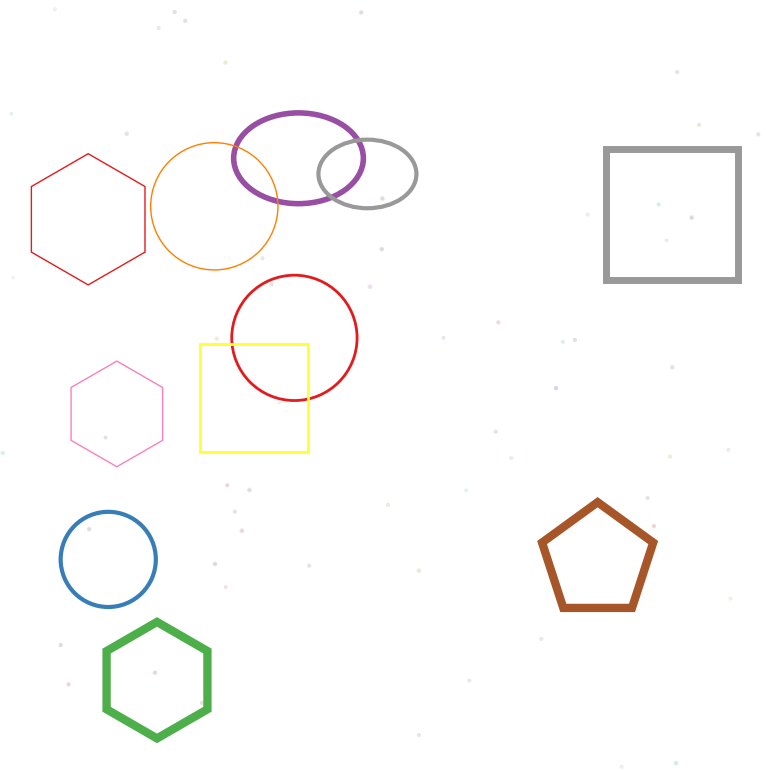[{"shape": "circle", "thickness": 1, "radius": 0.41, "center": [0.382, 0.561]}, {"shape": "hexagon", "thickness": 0.5, "radius": 0.43, "center": [0.115, 0.715]}, {"shape": "circle", "thickness": 1.5, "radius": 0.31, "center": [0.141, 0.273]}, {"shape": "hexagon", "thickness": 3, "radius": 0.38, "center": [0.204, 0.117]}, {"shape": "oval", "thickness": 2, "radius": 0.42, "center": [0.388, 0.794]}, {"shape": "circle", "thickness": 0.5, "radius": 0.41, "center": [0.278, 0.732]}, {"shape": "square", "thickness": 1, "radius": 0.35, "center": [0.33, 0.483]}, {"shape": "pentagon", "thickness": 3, "radius": 0.38, "center": [0.776, 0.272]}, {"shape": "hexagon", "thickness": 0.5, "radius": 0.34, "center": [0.152, 0.462]}, {"shape": "oval", "thickness": 1.5, "radius": 0.32, "center": [0.477, 0.774]}, {"shape": "square", "thickness": 2.5, "radius": 0.43, "center": [0.872, 0.721]}]